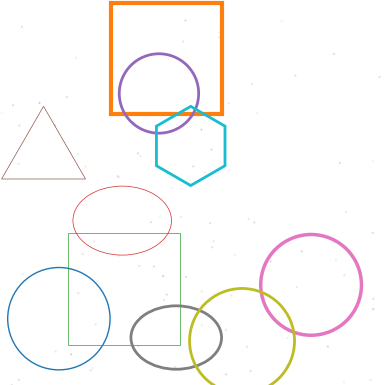[{"shape": "circle", "thickness": 1, "radius": 0.66, "center": [0.153, 0.172]}, {"shape": "square", "thickness": 3, "radius": 0.72, "center": [0.433, 0.848]}, {"shape": "square", "thickness": 0.5, "radius": 0.73, "center": [0.322, 0.249]}, {"shape": "oval", "thickness": 0.5, "radius": 0.64, "center": [0.317, 0.427]}, {"shape": "circle", "thickness": 2, "radius": 0.52, "center": [0.413, 0.757]}, {"shape": "triangle", "thickness": 0.5, "radius": 0.63, "center": [0.113, 0.598]}, {"shape": "circle", "thickness": 2.5, "radius": 0.65, "center": [0.808, 0.26]}, {"shape": "oval", "thickness": 2, "radius": 0.59, "center": [0.458, 0.123]}, {"shape": "circle", "thickness": 2, "radius": 0.68, "center": [0.629, 0.114]}, {"shape": "hexagon", "thickness": 2, "radius": 0.51, "center": [0.495, 0.621]}]